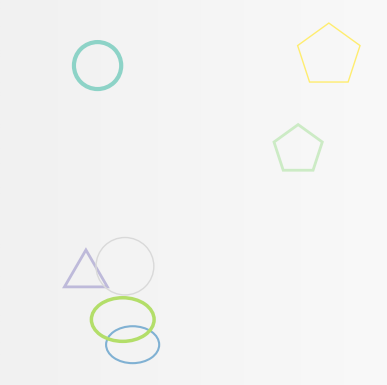[{"shape": "circle", "thickness": 3, "radius": 0.3, "center": [0.252, 0.83]}, {"shape": "triangle", "thickness": 2, "radius": 0.32, "center": [0.222, 0.287]}, {"shape": "oval", "thickness": 1.5, "radius": 0.34, "center": [0.342, 0.105]}, {"shape": "oval", "thickness": 2.5, "radius": 0.4, "center": [0.317, 0.17]}, {"shape": "circle", "thickness": 1, "radius": 0.37, "center": [0.322, 0.309]}, {"shape": "pentagon", "thickness": 2, "radius": 0.33, "center": [0.769, 0.611]}, {"shape": "pentagon", "thickness": 1, "radius": 0.42, "center": [0.849, 0.855]}]